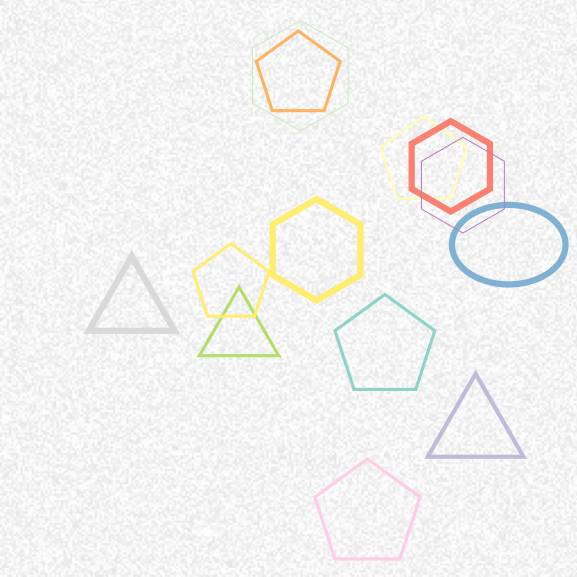[{"shape": "pentagon", "thickness": 1.5, "radius": 0.45, "center": [0.666, 0.398]}, {"shape": "pentagon", "thickness": 1, "radius": 0.39, "center": [0.734, 0.719]}, {"shape": "triangle", "thickness": 2, "radius": 0.48, "center": [0.824, 0.256]}, {"shape": "hexagon", "thickness": 3, "radius": 0.39, "center": [0.781, 0.711]}, {"shape": "oval", "thickness": 3, "radius": 0.49, "center": [0.881, 0.575]}, {"shape": "pentagon", "thickness": 1.5, "radius": 0.38, "center": [0.516, 0.869]}, {"shape": "triangle", "thickness": 1.5, "radius": 0.4, "center": [0.414, 0.423]}, {"shape": "pentagon", "thickness": 1.5, "radius": 0.48, "center": [0.636, 0.109]}, {"shape": "triangle", "thickness": 3, "radius": 0.43, "center": [0.228, 0.469]}, {"shape": "hexagon", "thickness": 0.5, "radius": 0.41, "center": [0.802, 0.679]}, {"shape": "hexagon", "thickness": 0.5, "radius": 0.48, "center": [0.52, 0.868]}, {"shape": "pentagon", "thickness": 1.5, "radius": 0.35, "center": [0.4, 0.508]}, {"shape": "hexagon", "thickness": 3, "radius": 0.44, "center": [0.548, 0.567]}]